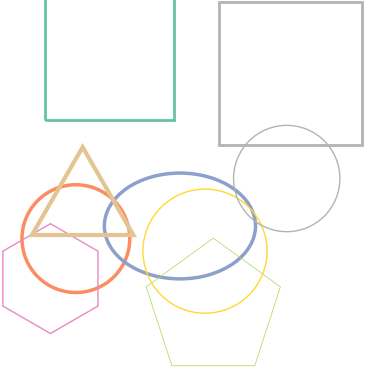[{"shape": "square", "thickness": 2, "radius": 0.84, "center": [0.285, 0.855]}, {"shape": "circle", "thickness": 2.5, "radius": 0.7, "center": [0.197, 0.38]}, {"shape": "oval", "thickness": 2.5, "radius": 0.98, "center": [0.467, 0.413]}, {"shape": "hexagon", "thickness": 1, "radius": 0.71, "center": [0.131, 0.276]}, {"shape": "pentagon", "thickness": 0.5, "radius": 0.92, "center": [0.554, 0.198]}, {"shape": "circle", "thickness": 1, "radius": 0.81, "center": [0.532, 0.348]}, {"shape": "triangle", "thickness": 3, "radius": 0.76, "center": [0.215, 0.466]}, {"shape": "square", "thickness": 2, "radius": 0.93, "center": [0.754, 0.809]}, {"shape": "circle", "thickness": 1, "radius": 0.69, "center": [0.745, 0.536]}]